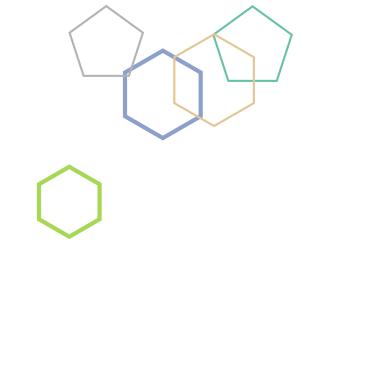[{"shape": "pentagon", "thickness": 1.5, "radius": 0.54, "center": [0.656, 0.877]}, {"shape": "hexagon", "thickness": 3, "radius": 0.57, "center": [0.423, 0.755]}, {"shape": "hexagon", "thickness": 3, "radius": 0.45, "center": [0.18, 0.476]}, {"shape": "hexagon", "thickness": 1.5, "radius": 0.6, "center": [0.556, 0.792]}, {"shape": "pentagon", "thickness": 1.5, "radius": 0.5, "center": [0.276, 0.884]}]